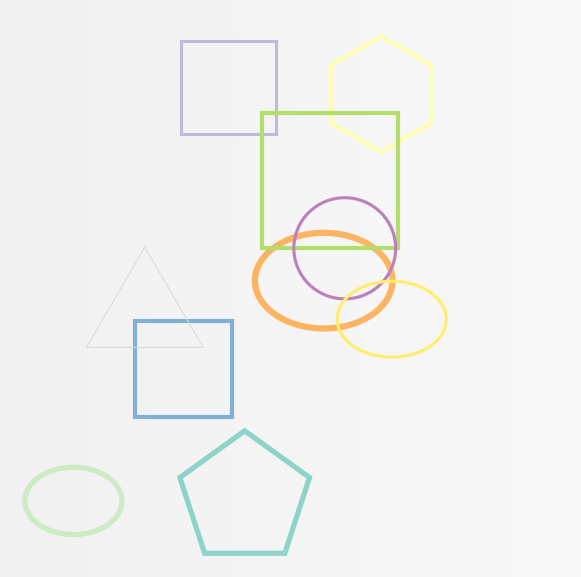[{"shape": "pentagon", "thickness": 2.5, "radius": 0.59, "center": [0.421, 0.136]}, {"shape": "hexagon", "thickness": 2, "radius": 0.5, "center": [0.656, 0.836]}, {"shape": "square", "thickness": 1.5, "radius": 0.4, "center": [0.393, 0.848]}, {"shape": "square", "thickness": 2, "radius": 0.42, "center": [0.315, 0.36]}, {"shape": "oval", "thickness": 3, "radius": 0.59, "center": [0.557, 0.513]}, {"shape": "square", "thickness": 2, "radius": 0.58, "center": [0.568, 0.686]}, {"shape": "triangle", "thickness": 0.5, "radius": 0.58, "center": [0.249, 0.455]}, {"shape": "circle", "thickness": 1.5, "radius": 0.44, "center": [0.593, 0.569]}, {"shape": "oval", "thickness": 2.5, "radius": 0.42, "center": [0.126, 0.132]}, {"shape": "oval", "thickness": 1.5, "radius": 0.47, "center": [0.674, 0.446]}]